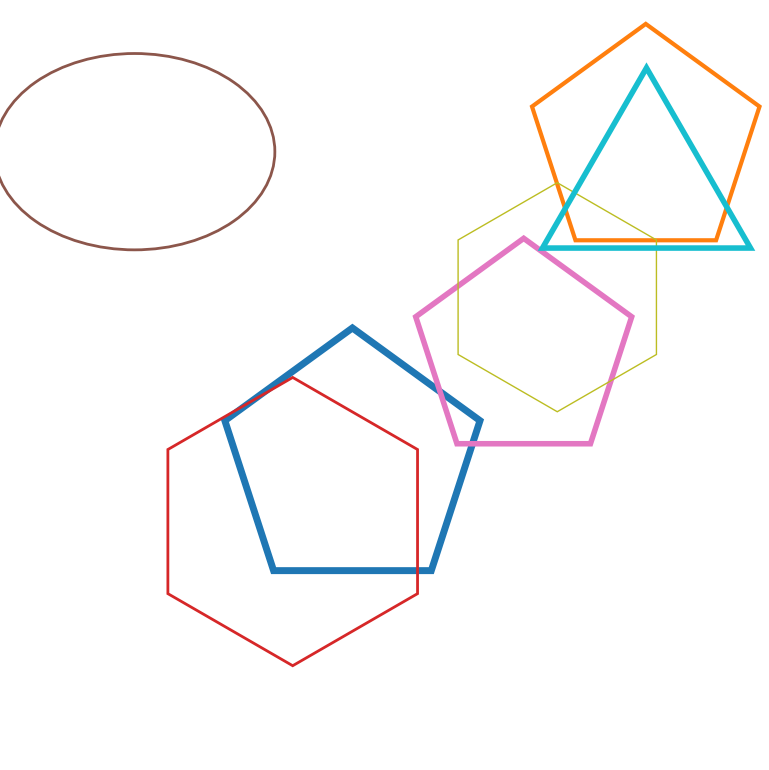[{"shape": "pentagon", "thickness": 2.5, "radius": 0.87, "center": [0.458, 0.4]}, {"shape": "pentagon", "thickness": 1.5, "radius": 0.78, "center": [0.839, 0.814]}, {"shape": "hexagon", "thickness": 1, "radius": 0.94, "center": [0.38, 0.323]}, {"shape": "oval", "thickness": 1, "radius": 0.91, "center": [0.175, 0.803]}, {"shape": "pentagon", "thickness": 2, "radius": 0.74, "center": [0.68, 0.543]}, {"shape": "hexagon", "thickness": 0.5, "radius": 0.74, "center": [0.724, 0.614]}, {"shape": "triangle", "thickness": 2, "radius": 0.78, "center": [0.84, 0.756]}]